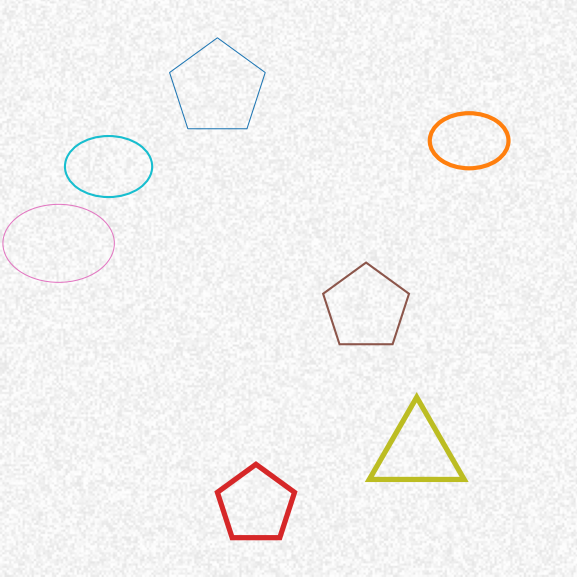[{"shape": "pentagon", "thickness": 0.5, "radius": 0.44, "center": [0.376, 0.847]}, {"shape": "oval", "thickness": 2, "radius": 0.34, "center": [0.812, 0.755]}, {"shape": "pentagon", "thickness": 2.5, "radius": 0.35, "center": [0.443, 0.125]}, {"shape": "pentagon", "thickness": 1, "radius": 0.39, "center": [0.634, 0.466]}, {"shape": "oval", "thickness": 0.5, "radius": 0.48, "center": [0.102, 0.578]}, {"shape": "triangle", "thickness": 2.5, "radius": 0.47, "center": [0.722, 0.216]}, {"shape": "oval", "thickness": 1, "radius": 0.38, "center": [0.188, 0.711]}]